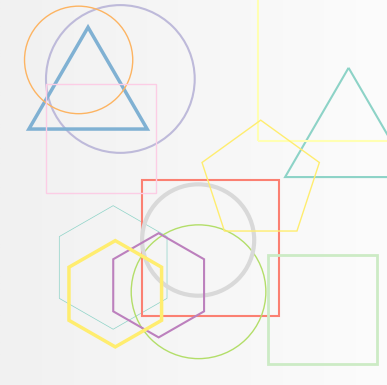[{"shape": "triangle", "thickness": 1.5, "radius": 0.95, "center": [0.9, 0.635]}, {"shape": "hexagon", "thickness": 0.5, "radius": 0.8, "center": [0.292, 0.305]}, {"shape": "square", "thickness": 1.5, "radius": 0.97, "center": [0.859, 0.827]}, {"shape": "circle", "thickness": 1.5, "radius": 0.96, "center": [0.311, 0.795]}, {"shape": "square", "thickness": 1.5, "radius": 0.89, "center": [0.543, 0.356]}, {"shape": "triangle", "thickness": 2.5, "radius": 0.88, "center": [0.227, 0.753]}, {"shape": "circle", "thickness": 1, "radius": 0.7, "center": [0.203, 0.844]}, {"shape": "circle", "thickness": 1, "radius": 0.87, "center": [0.512, 0.242]}, {"shape": "square", "thickness": 1, "radius": 0.71, "center": [0.26, 0.64]}, {"shape": "circle", "thickness": 3, "radius": 0.72, "center": [0.511, 0.377]}, {"shape": "hexagon", "thickness": 1.5, "radius": 0.68, "center": [0.409, 0.259]}, {"shape": "square", "thickness": 2, "radius": 0.71, "center": [0.832, 0.196]}, {"shape": "pentagon", "thickness": 1, "radius": 0.8, "center": [0.673, 0.529]}, {"shape": "hexagon", "thickness": 2.5, "radius": 0.69, "center": [0.297, 0.237]}]